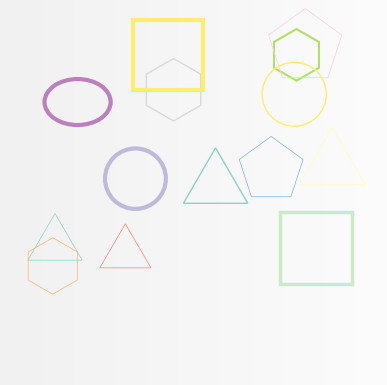[{"shape": "triangle", "thickness": 0.5, "radius": 0.4, "center": [0.142, 0.365]}, {"shape": "triangle", "thickness": 1, "radius": 0.48, "center": [0.556, 0.52]}, {"shape": "triangle", "thickness": 0.5, "radius": 0.5, "center": [0.857, 0.57]}, {"shape": "circle", "thickness": 3, "radius": 0.39, "center": [0.349, 0.536]}, {"shape": "triangle", "thickness": 0.5, "radius": 0.38, "center": [0.324, 0.342]}, {"shape": "pentagon", "thickness": 0.5, "radius": 0.43, "center": [0.7, 0.559]}, {"shape": "hexagon", "thickness": 0.5, "radius": 0.37, "center": [0.136, 0.309]}, {"shape": "hexagon", "thickness": 1.5, "radius": 0.34, "center": [0.765, 0.857]}, {"shape": "pentagon", "thickness": 0.5, "radius": 0.5, "center": [0.788, 0.878]}, {"shape": "hexagon", "thickness": 1, "radius": 0.4, "center": [0.448, 0.767]}, {"shape": "oval", "thickness": 3, "radius": 0.43, "center": [0.2, 0.735]}, {"shape": "square", "thickness": 2.5, "radius": 0.47, "center": [0.815, 0.355]}, {"shape": "square", "thickness": 3, "radius": 0.45, "center": [0.433, 0.856]}, {"shape": "circle", "thickness": 1, "radius": 0.41, "center": [0.759, 0.755]}]